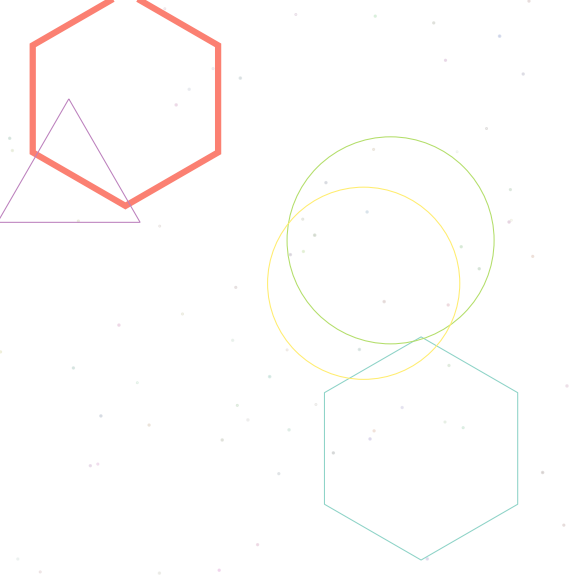[{"shape": "hexagon", "thickness": 0.5, "radius": 0.97, "center": [0.729, 0.223]}, {"shape": "hexagon", "thickness": 3, "radius": 0.93, "center": [0.217, 0.828]}, {"shape": "circle", "thickness": 0.5, "radius": 0.9, "center": [0.676, 0.583]}, {"shape": "triangle", "thickness": 0.5, "radius": 0.71, "center": [0.119, 0.685]}, {"shape": "circle", "thickness": 0.5, "radius": 0.83, "center": [0.63, 0.509]}]